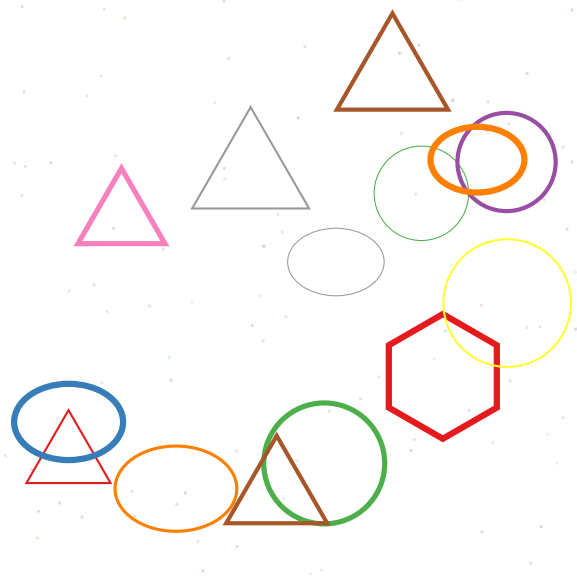[{"shape": "triangle", "thickness": 1, "radius": 0.42, "center": [0.119, 0.205]}, {"shape": "hexagon", "thickness": 3, "radius": 0.54, "center": [0.767, 0.347]}, {"shape": "oval", "thickness": 3, "radius": 0.47, "center": [0.119, 0.268]}, {"shape": "circle", "thickness": 0.5, "radius": 0.41, "center": [0.73, 0.664]}, {"shape": "circle", "thickness": 2.5, "radius": 0.52, "center": [0.561, 0.197]}, {"shape": "circle", "thickness": 2, "radius": 0.43, "center": [0.877, 0.719]}, {"shape": "oval", "thickness": 3, "radius": 0.41, "center": [0.827, 0.723]}, {"shape": "oval", "thickness": 1.5, "radius": 0.53, "center": [0.305, 0.153]}, {"shape": "circle", "thickness": 1, "radius": 0.55, "center": [0.878, 0.474]}, {"shape": "triangle", "thickness": 2, "radius": 0.56, "center": [0.68, 0.865]}, {"shape": "triangle", "thickness": 2, "radius": 0.5, "center": [0.479, 0.144]}, {"shape": "triangle", "thickness": 2.5, "radius": 0.43, "center": [0.21, 0.621]}, {"shape": "triangle", "thickness": 1, "radius": 0.58, "center": [0.434, 0.697]}, {"shape": "oval", "thickness": 0.5, "radius": 0.42, "center": [0.582, 0.545]}]